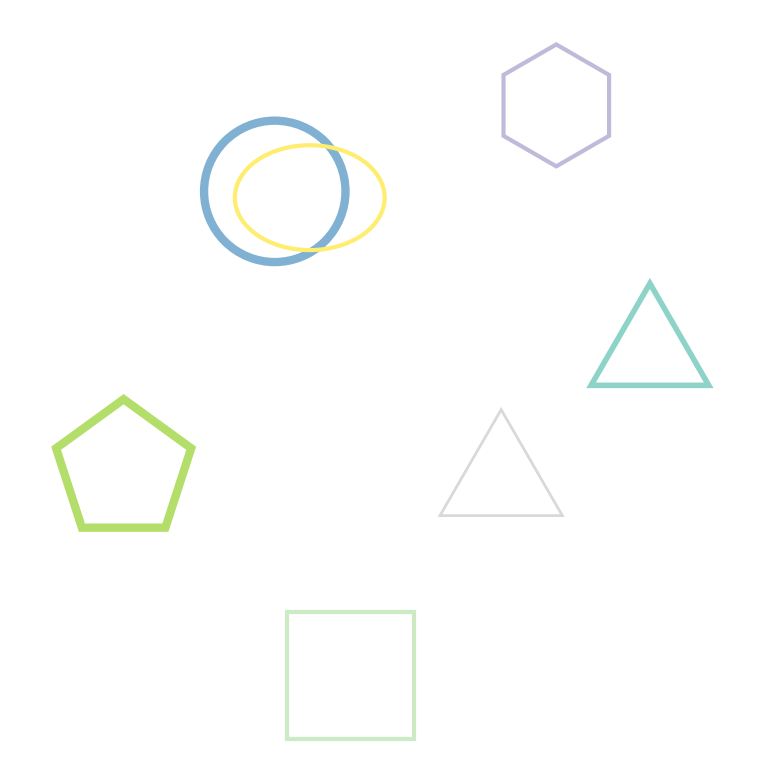[{"shape": "triangle", "thickness": 2, "radius": 0.44, "center": [0.844, 0.544]}, {"shape": "hexagon", "thickness": 1.5, "radius": 0.4, "center": [0.722, 0.863]}, {"shape": "circle", "thickness": 3, "radius": 0.46, "center": [0.357, 0.751]}, {"shape": "pentagon", "thickness": 3, "radius": 0.46, "center": [0.161, 0.389]}, {"shape": "triangle", "thickness": 1, "radius": 0.46, "center": [0.651, 0.376]}, {"shape": "square", "thickness": 1.5, "radius": 0.41, "center": [0.455, 0.123]}, {"shape": "oval", "thickness": 1.5, "radius": 0.49, "center": [0.402, 0.743]}]